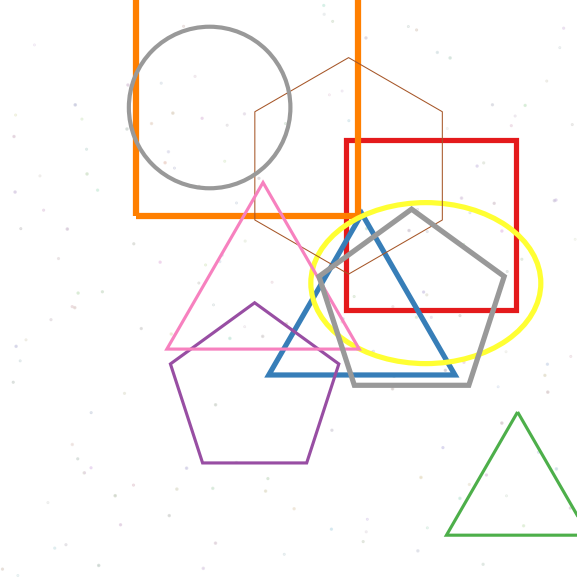[{"shape": "square", "thickness": 2.5, "radius": 0.74, "center": [0.746, 0.61]}, {"shape": "triangle", "thickness": 2.5, "radius": 0.93, "center": [0.627, 0.443]}, {"shape": "triangle", "thickness": 1.5, "radius": 0.71, "center": [0.896, 0.144]}, {"shape": "pentagon", "thickness": 1.5, "radius": 0.77, "center": [0.441, 0.322]}, {"shape": "square", "thickness": 3, "radius": 0.96, "center": [0.428, 0.817]}, {"shape": "oval", "thickness": 2.5, "radius": 1.0, "center": [0.737, 0.509]}, {"shape": "hexagon", "thickness": 0.5, "radius": 0.94, "center": [0.604, 0.712]}, {"shape": "triangle", "thickness": 1.5, "radius": 0.96, "center": [0.455, 0.491]}, {"shape": "pentagon", "thickness": 2.5, "radius": 0.84, "center": [0.713, 0.468]}, {"shape": "circle", "thickness": 2, "radius": 0.7, "center": [0.363, 0.813]}]